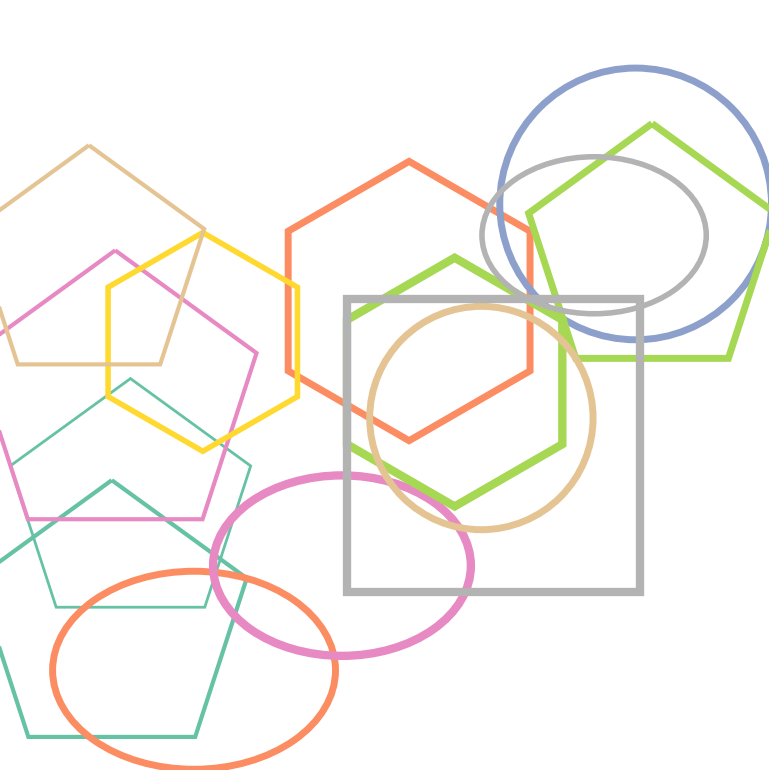[{"shape": "pentagon", "thickness": 1, "radius": 0.82, "center": [0.169, 0.344]}, {"shape": "pentagon", "thickness": 1.5, "radius": 0.92, "center": [0.145, 0.192]}, {"shape": "oval", "thickness": 2.5, "radius": 0.92, "center": [0.252, 0.13]}, {"shape": "hexagon", "thickness": 2.5, "radius": 0.91, "center": [0.531, 0.609]}, {"shape": "circle", "thickness": 2.5, "radius": 0.88, "center": [0.825, 0.735]}, {"shape": "oval", "thickness": 3, "radius": 0.84, "center": [0.444, 0.265]}, {"shape": "pentagon", "thickness": 1.5, "radius": 0.97, "center": [0.15, 0.482]}, {"shape": "hexagon", "thickness": 3, "radius": 0.81, "center": [0.59, 0.504]}, {"shape": "pentagon", "thickness": 2.5, "radius": 0.84, "center": [0.847, 0.671]}, {"shape": "hexagon", "thickness": 2, "radius": 0.71, "center": [0.263, 0.556]}, {"shape": "pentagon", "thickness": 1.5, "radius": 0.79, "center": [0.116, 0.654]}, {"shape": "circle", "thickness": 2.5, "radius": 0.73, "center": [0.625, 0.457]}, {"shape": "square", "thickness": 3, "radius": 0.95, "center": [0.641, 0.421]}, {"shape": "oval", "thickness": 2, "radius": 0.73, "center": [0.772, 0.694]}]